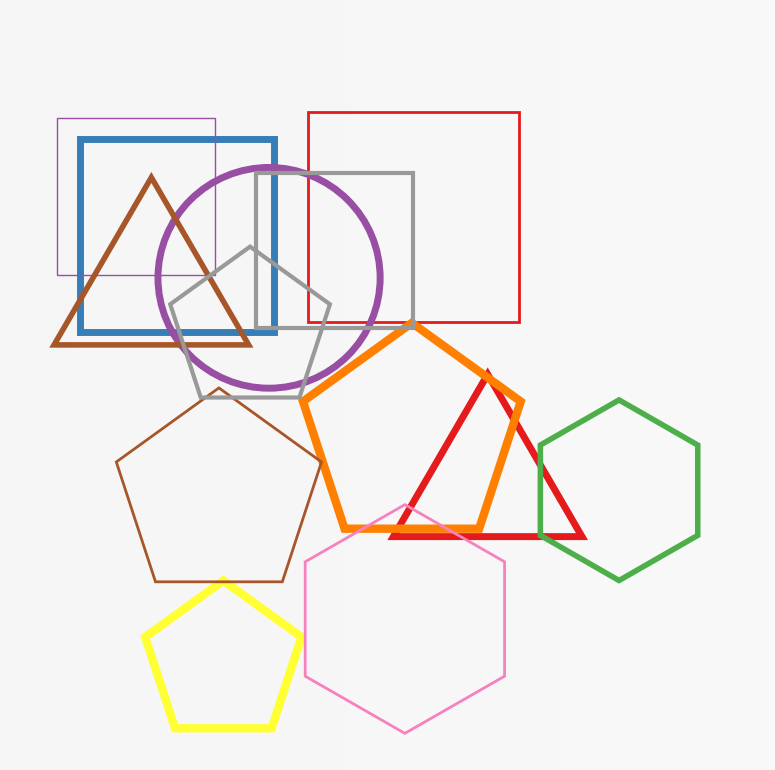[{"shape": "triangle", "thickness": 2.5, "radius": 0.7, "center": [0.629, 0.373]}, {"shape": "square", "thickness": 1, "radius": 0.68, "center": [0.534, 0.718]}, {"shape": "square", "thickness": 2.5, "radius": 0.63, "center": [0.228, 0.694]}, {"shape": "hexagon", "thickness": 2, "radius": 0.59, "center": [0.799, 0.363]}, {"shape": "square", "thickness": 0.5, "radius": 0.51, "center": [0.175, 0.745]}, {"shape": "circle", "thickness": 2.5, "radius": 0.72, "center": [0.347, 0.639]}, {"shape": "pentagon", "thickness": 3, "radius": 0.74, "center": [0.531, 0.433]}, {"shape": "pentagon", "thickness": 3, "radius": 0.53, "center": [0.288, 0.14]}, {"shape": "triangle", "thickness": 2, "radius": 0.72, "center": [0.195, 0.625]}, {"shape": "pentagon", "thickness": 1, "radius": 0.7, "center": [0.282, 0.357]}, {"shape": "hexagon", "thickness": 1, "radius": 0.74, "center": [0.522, 0.196]}, {"shape": "pentagon", "thickness": 1.5, "radius": 0.54, "center": [0.323, 0.571]}, {"shape": "square", "thickness": 1.5, "radius": 0.5, "center": [0.432, 0.674]}]